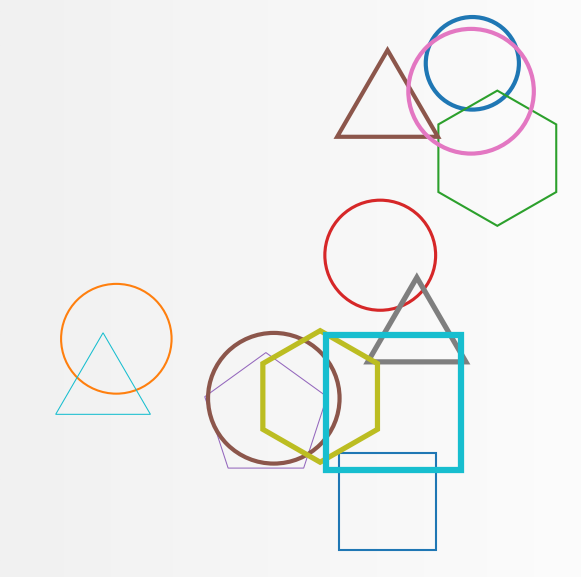[{"shape": "circle", "thickness": 2, "radius": 0.4, "center": [0.813, 0.89]}, {"shape": "square", "thickness": 1, "radius": 0.42, "center": [0.666, 0.131]}, {"shape": "circle", "thickness": 1, "radius": 0.48, "center": [0.2, 0.413]}, {"shape": "hexagon", "thickness": 1, "radius": 0.59, "center": [0.856, 0.725]}, {"shape": "circle", "thickness": 1.5, "radius": 0.48, "center": [0.654, 0.557]}, {"shape": "pentagon", "thickness": 0.5, "radius": 0.55, "center": [0.457, 0.278]}, {"shape": "triangle", "thickness": 2, "radius": 0.5, "center": [0.667, 0.812]}, {"shape": "circle", "thickness": 2, "radius": 0.57, "center": [0.471, 0.31]}, {"shape": "circle", "thickness": 2, "radius": 0.54, "center": [0.81, 0.841]}, {"shape": "triangle", "thickness": 2.5, "radius": 0.49, "center": [0.717, 0.421]}, {"shape": "hexagon", "thickness": 2.5, "radius": 0.57, "center": [0.551, 0.313]}, {"shape": "square", "thickness": 3, "radius": 0.58, "center": [0.677, 0.302]}, {"shape": "triangle", "thickness": 0.5, "radius": 0.47, "center": [0.177, 0.329]}]